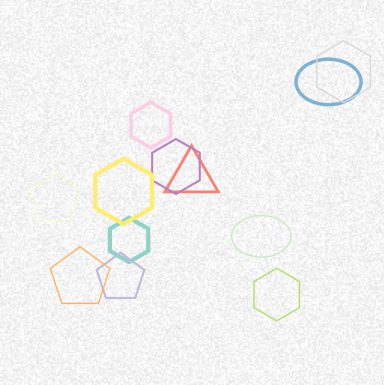[{"shape": "hexagon", "thickness": 3, "radius": 0.29, "center": [0.335, 0.377]}, {"shape": "pentagon", "thickness": 0.5, "radius": 0.34, "center": [0.144, 0.483]}, {"shape": "pentagon", "thickness": 1.5, "radius": 0.33, "center": [0.313, 0.279]}, {"shape": "triangle", "thickness": 2, "radius": 0.4, "center": [0.498, 0.542]}, {"shape": "oval", "thickness": 2.5, "radius": 0.42, "center": [0.853, 0.787]}, {"shape": "pentagon", "thickness": 1, "radius": 0.41, "center": [0.208, 0.278]}, {"shape": "hexagon", "thickness": 1, "radius": 0.34, "center": [0.719, 0.235]}, {"shape": "hexagon", "thickness": 2.5, "radius": 0.3, "center": [0.392, 0.675]}, {"shape": "hexagon", "thickness": 1, "radius": 0.4, "center": [0.893, 0.814]}, {"shape": "hexagon", "thickness": 1.5, "radius": 0.36, "center": [0.457, 0.568]}, {"shape": "oval", "thickness": 1, "radius": 0.39, "center": [0.679, 0.386]}, {"shape": "hexagon", "thickness": 3, "radius": 0.43, "center": [0.321, 0.503]}]